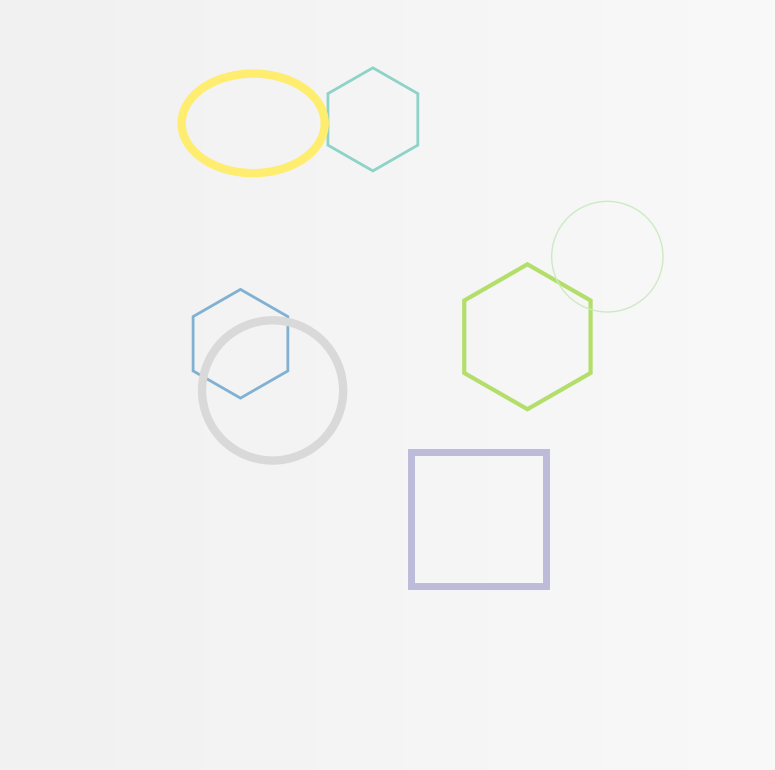[{"shape": "hexagon", "thickness": 1, "radius": 0.33, "center": [0.481, 0.845]}, {"shape": "square", "thickness": 2.5, "radius": 0.44, "center": [0.618, 0.326]}, {"shape": "hexagon", "thickness": 1, "radius": 0.35, "center": [0.31, 0.554]}, {"shape": "hexagon", "thickness": 1.5, "radius": 0.47, "center": [0.681, 0.563]}, {"shape": "circle", "thickness": 3, "radius": 0.46, "center": [0.352, 0.493]}, {"shape": "circle", "thickness": 0.5, "radius": 0.36, "center": [0.784, 0.667]}, {"shape": "oval", "thickness": 3, "radius": 0.46, "center": [0.327, 0.84]}]